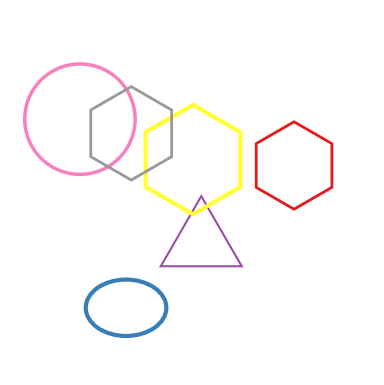[{"shape": "hexagon", "thickness": 2, "radius": 0.57, "center": [0.764, 0.57]}, {"shape": "oval", "thickness": 3, "radius": 0.52, "center": [0.327, 0.201]}, {"shape": "triangle", "thickness": 1.5, "radius": 0.61, "center": [0.523, 0.369]}, {"shape": "hexagon", "thickness": 3, "radius": 0.71, "center": [0.501, 0.585]}, {"shape": "circle", "thickness": 2.5, "radius": 0.72, "center": [0.208, 0.691]}, {"shape": "hexagon", "thickness": 2, "radius": 0.61, "center": [0.341, 0.654]}]